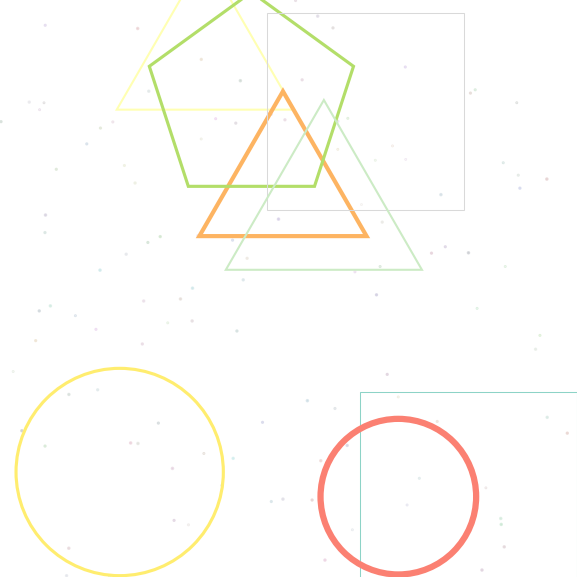[{"shape": "square", "thickness": 0.5, "radius": 0.94, "center": [0.811, 0.132]}, {"shape": "triangle", "thickness": 1, "radius": 0.89, "center": [0.356, 0.898]}, {"shape": "circle", "thickness": 3, "radius": 0.67, "center": [0.69, 0.139]}, {"shape": "triangle", "thickness": 2, "radius": 0.84, "center": [0.49, 0.674]}, {"shape": "pentagon", "thickness": 1.5, "radius": 0.93, "center": [0.435, 0.827]}, {"shape": "square", "thickness": 0.5, "radius": 0.85, "center": [0.634, 0.806]}, {"shape": "triangle", "thickness": 1, "radius": 0.98, "center": [0.561, 0.63]}, {"shape": "circle", "thickness": 1.5, "radius": 0.9, "center": [0.207, 0.182]}]